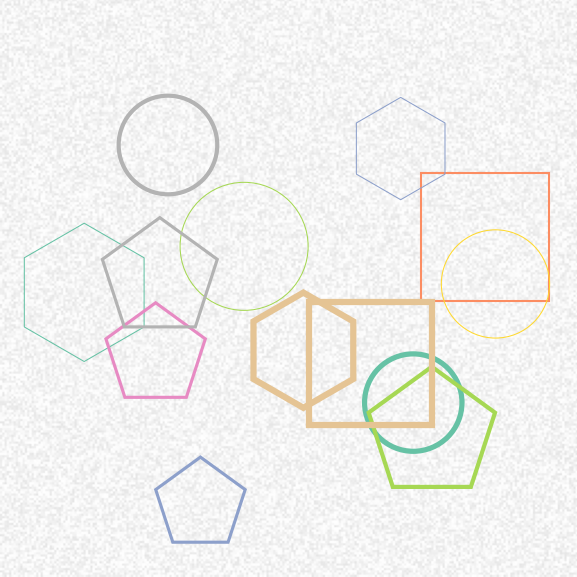[{"shape": "hexagon", "thickness": 0.5, "radius": 0.6, "center": [0.146, 0.493]}, {"shape": "circle", "thickness": 2.5, "radius": 0.42, "center": [0.716, 0.302]}, {"shape": "square", "thickness": 1, "radius": 0.55, "center": [0.84, 0.589]}, {"shape": "hexagon", "thickness": 0.5, "radius": 0.44, "center": [0.694, 0.742]}, {"shape": "pentagon", "thickness": 1.5, "radius": 0.41, "center": [0.347, 0.126]}, {"shape": "pentagon", "thickness": 1.5, "radius": 0.45, "center": [0.269, 0.384]}, {"shape": "circle", "thickness": 0.5, "radius": 0.55, "center": [0.423, 0.573]}, {"shape": "pentagon", "thickness": 2, "radius": 0.58, "center": [0.748, 0.249]}, {"shape": "circle", "thickness": 0.5, "radius": 0.47, "center": [0.858, 0.507]}, {"shape": "square", "thickness": 3, "radius": 0.53, "center": [0.641, 0.369]}, {"shape": "hexagon", "thickness": 3, "radius": 0.5, "center": [0.525, 0.393]}, {"shape": "pentagon", "thickness": 1.5, "radius": 0.52, "center": [0.277, 0.518]}, {"shape": "circle", "thickness": 2, "radius": 0.43, "center": [0.291, 0.748]}]